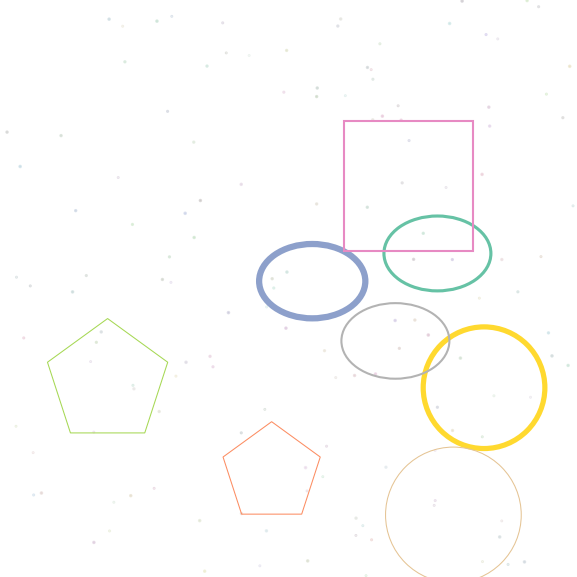[{"shape": "oval", "thickness": 1.5, "radius": 0.46, "center": [0.757, 0.56]}, {"shape": "pentagon", "thickness": 0.5, "radius": 0.44, "center": [0.47, 0.18]}, {"shape": "oval", "thickness": 3, "radius": 0.46, "center": [0.541, 0.512]}, {"shape": "square", "thickness": 1, "radius": 0.56, "center": [0.707, 0.677]}, {"shape": "pentagon", "thickness": 0.5, "radius": 0.55, "center": [0.186, 0.338]}, {"shape": "circle", "thickness": 2.5, "radius": 0.53, "center": [0.838, 0.328]}, {"shape": "circle", "thickness": 0.5, "radius": 0.59, "center": [0.785, 0.107]}, {"shape": "oval", "thickness": 1, "radius": 0.47, "center": [0.685, 0.409]}]